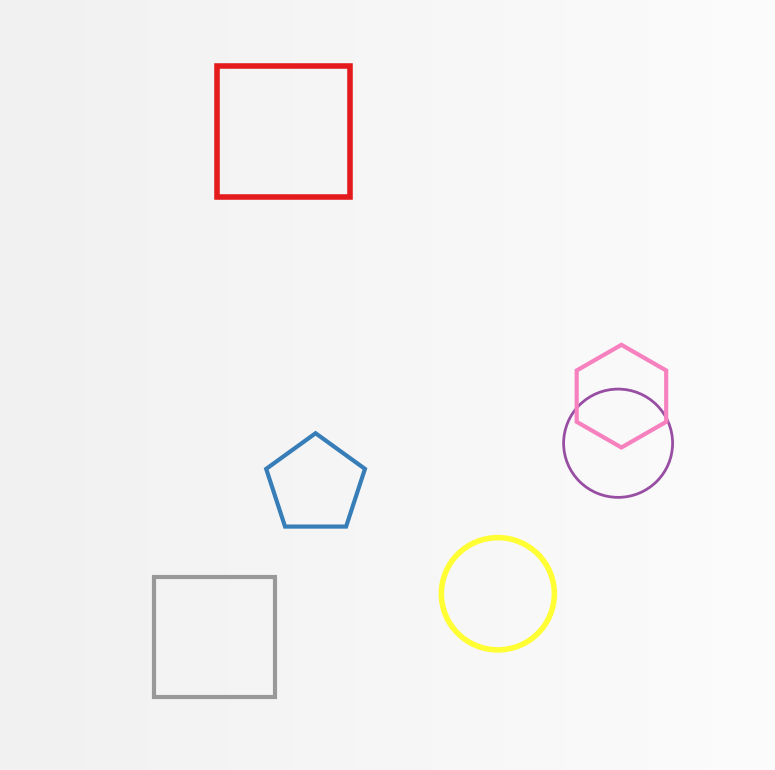[{"shape": "square", "thickness": 2, "radius": 0.43, "center": [0.366, 0.829]}, {"shape": "pentagon", "thickness": 1.5, "radius": 0.34, "center": [0.407, 0.37]}, {"shape": "circle", "thickness": 1, "radius": 0.35, "center": [0.798, 0.424]}, {"shape": "circle", "thickness": 2, "radius": 0.36, "center": [0.642, 0.229]}, {"shape": "hexagon", "thickness": 1.5, "radius": 0.33, "center": [0.802, 0.486]}, {"shape": "square", "thickness": 1.5, "radius": 0.39, "center": [0.277, 0.173]}]